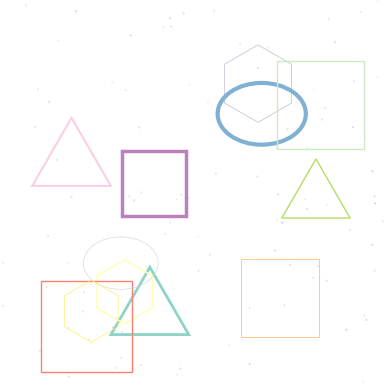[{"shape": "triangle", "thickness": 2, "radius": 0.58, "center": [0.389, 0.189]}, {"shape": "hexagon", "thickness": 1, "radius": 0.42, "center": [0.324, 0.242]}, {"shape": "hexagon", "thickness": 0.5, "radius": 0.5, "center": [0.67, 0.783]}, {"shape": "square", "thickness": 1, "radius": 0.59, "center": [0.226, 0.152]}, {"shape": "oval", "thickness": 3, "radius": 0.57, "center": [0.68, 0.704]}, {"shape": "square", "thickness": 0.5, "radius": 0.51, "center": [0.728, 0.226]}, {"shape": "triangle", "thickness": 1, "radius": 0.51, "center": [0.821, 0.485]}, {"shape": "triangle", "thickness": 1.5, "radius": 0.59, "center": [0.186, 0.576]}, {"shape": "oval", "thickness": 0.5, "radius": 0.49, "center": [0.314, 0.317]}, {"shape": "square", "thickness": 2.5, "radius": 0.42, "center": [0.4, 0.524]}, {"shape": "square", "thickness": 1, "radius": 0.57, "center": [0.833, 0.727]}, {"shape": "hexagon", "thickness": 0.5, "radius": 0.4, "center": [0.237, 0.192]}]